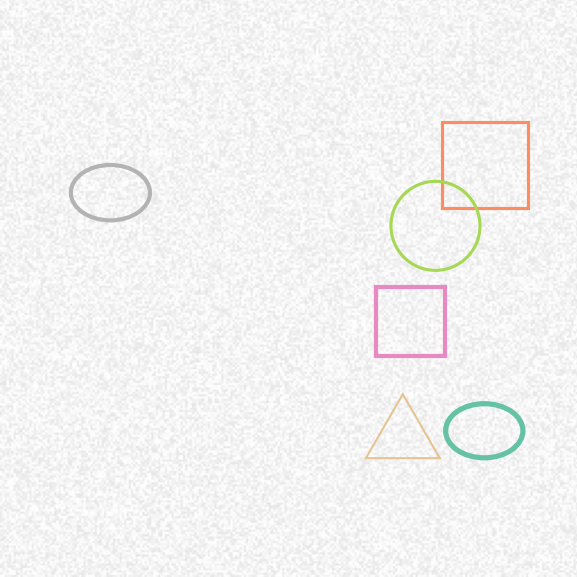[{"shape": "oval", "thickness": 2.5, "radius": 0.33, "center": [0.839, 0.253]}, {"shape": "square", "thickness": 1.5, "radius": 0.37, "center": [0.84, 0.714]}, {"shape": "square", "thickness": 2, "radius": 0.3, "center": [0.711, 0.442]}, {"shape": "circle", "thickness": 1.5, "radius": 0.39, "center": [0.754, 0.608]}, {"shape": "triangle", "thickness": 1, "radius": 0.37, "center": [0.698, 0.243]}, {"shape": "oval", "thickness": 2, "radius": 0.34, "center": [0.191, 0.665]}]